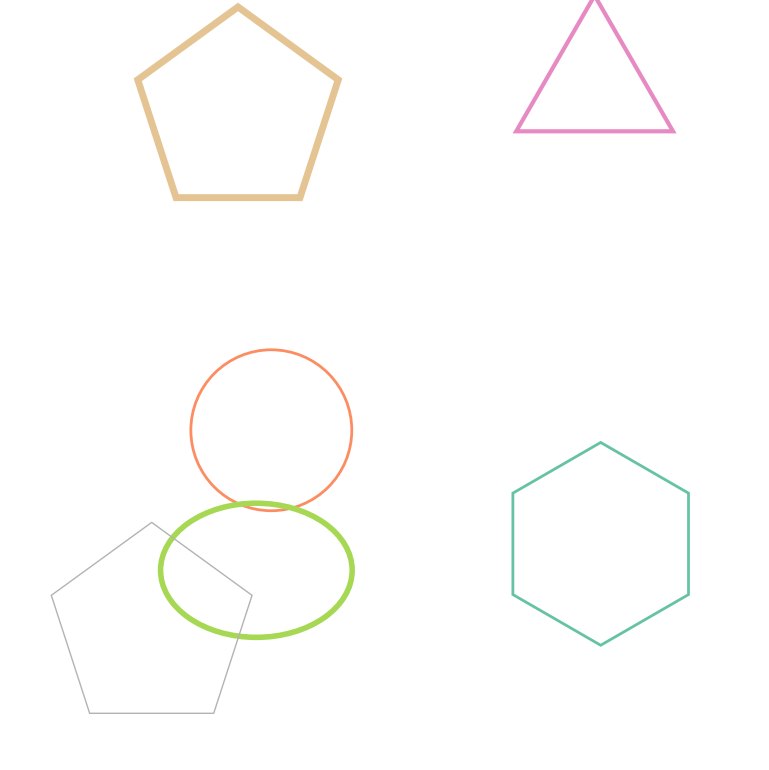[{"shape": "hexagon", "thickness": 1, "radius": 0.66, "center": [0.78, 0.294]}, {"shape": "circle", "thickness": 1, "radius": 0.52, "center": [0.352, 0.441]}, {"shape": "triangle", "thickness": 1.5, "radius": 0.59, "center": [0.772, 0.888]}, {"shape": "oval", "thickness": 2, "radius": 0.62, "center": [0.333, 0.259]}, {"shape": "pentagon", "thickness": 2.5, "radius": 0.68, "center": [0.309, 0.854]}, {"shape": "pentagon", "thickness": 0.5, "radius": 0.69, "center": [0.197, 0.184]}]